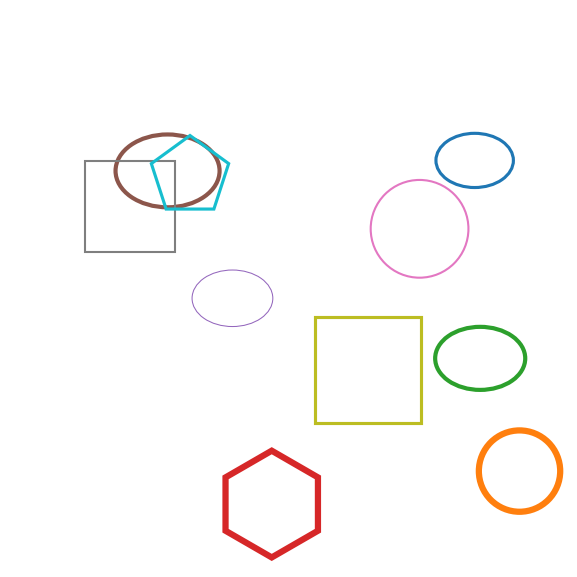[{"shape": "oval", "thickness": 1.5, "radius": 0.34, "center": [0.822, 0.721]}, {"shape": "circle", "thickness": 3, "radius": 0.35, "center": [0.9, 0.183]}, {"shape": "oval", "thickness": 2, "radius": 0.39, "center": [0.832, 0.379]}, {"shape": "hexagon", "thickness": 3, "radius": 0.46, "center": [0.471, 0.126]}, {"shape": "oval", "thickness": 0.5, "radius": 0.35, "center": [0.402, 0.483]}, {"shape": "oval", "thickness": 2, "radius": 0.45, "center": [0.29, 0.703]}, {"shape": "circle", "thickness": 1, "radius": 0.42, "center": [0.727, 0.603]}, {"shape": "square", "thickness": 1, "radius": 0.39, "center": [0.226, 0.641]}, {"shape": "square", "thickness": 1.5, "radius": 0.46, "center": [0.637, 0.358]}, {"shape": "pentagon", "thickness": 1.5, "radius": 0.35, "center": [0.329, 0.694]}]